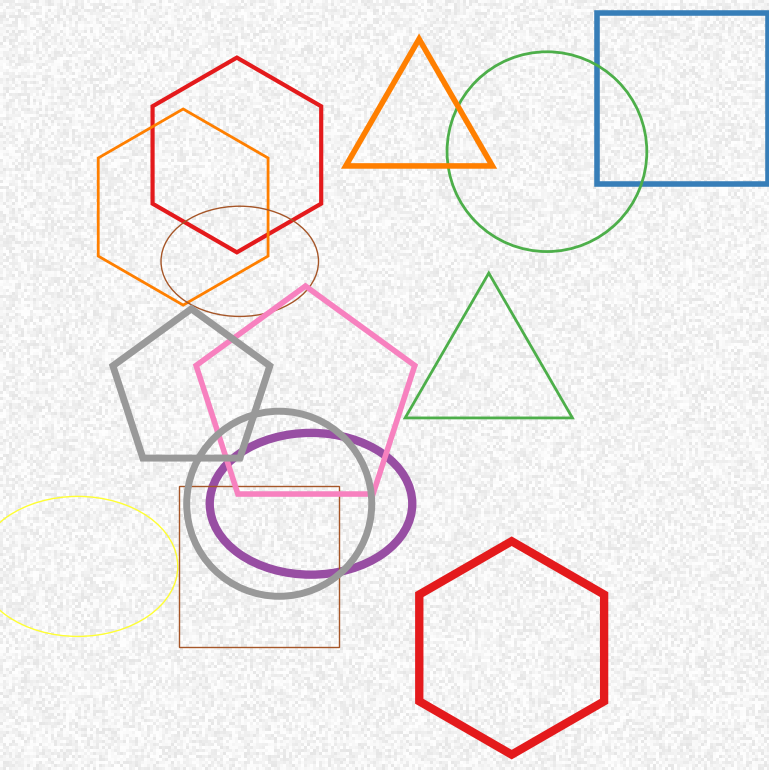[{"shape": "hexagon", "thickness": 3, "radius": 0.69, "center": [0.665, 0.159]}, {"shape": "hexagon", "thickness": 1.5, "radius": 0.63, "center": [0.308, 0.799]}, {"shape": "square", "thickness": 2, "radius": 0.55, "center": [0.886, 0.872]}, {"shape": "triangle", "thickness": 1, "radius": 0.63, "center": [0.635, 0.52]}, {"shape": "circle", "thickness": 1, "radius": 0.65, "center": [0.71, 0.803]}, {"shape": "oval", "thickness": 3, "radius": 0.66, "center": [0.404, 0.346]}, {"shape": "triangle", "thickness": 2, "radius": 0.55, "center": [0.544, 0.839]}, {"shape": "hexagon", "thickness": 1, "radius": 0.64, "center": [0.238, 0.731]}, {"shape": "oval", "thickness": 0.5, "radius": 0.65, "center": [0.101, 0.264]}, {"shape": "oval", "thickness": 0.5, "radius": 0.51, "center": [0.311, 0.661]}, {"shape": "square", "thickness": 0.5, "radius": 0.52, "center": [0.336, 0.265]}, {"shape": "pentagon", "thickness": 2, "radius": 0.75, "center": [0.397, 0.479]}, {"shape": "circle", "thickness": 2.5, "radius": 0.6, "center": [0.363, 0.346]}, {"shape": "pentagon", "thickness": 2.5, "radius": 0.54, "center": [0.249, 0.492]}]